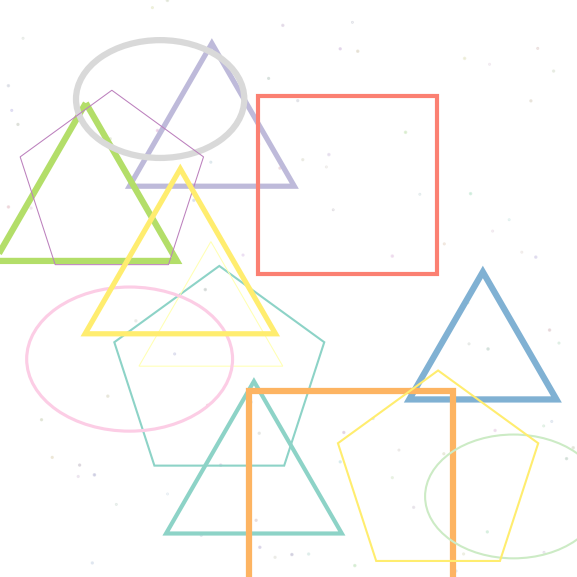[{"shape": "triangle", "thickness": 2, "radius": 0.88, "center": [0.44, 0.163]}, {"shape": "pentagon", "thickness": 1, "radius": 0.96, "center": [0.38, 0.347]}, {"shape": "triangle", "thickness": 0.5, "radius": 0.72, "center": [0.365, 0.437]}, {"shape": "triangle", "thickness": 2.5, "radius": 0.82, "center": [0.367, 0.759]}, {"shape": "square", "thickness": 2, "radius": 0.77, "center": [0.602, 0.679]}, {"shape": "triangle", "thickness": 3, "radius": 0.74, "center": [0.836, 0.381]}, {"shape": "square", "thickness": 3, "radius": 0.88, "center": [0.608, 0.146]}, {"shape": "triangle", "thickness": 3, "radius": 0.91, "center": [0.149, 0.638]}, {"shape": "oval", "thickness": 1.5, "radius": 0.89, "center": [0.224, 0.377]}, {"shape": "oval", "thickness": 3, "radius": 0.73, "center": [0.277, 0.828]}, {"shape": "pentagon", "thickness": 0.5, "radius": 0.83, "center": [0.194, 0.676]}, {"shape": "oval", "thickness": 1, "radius": 0.77, "center": [0.889, 0.139]}, {"shape": "triangle", "thickness": 2.5, "radius": 0.95, "center": [0.312, 0.516]}, {"shape": "pentagon", "thickness": 1, "radius": 0.91, "center": [0.759, 0.175]}]